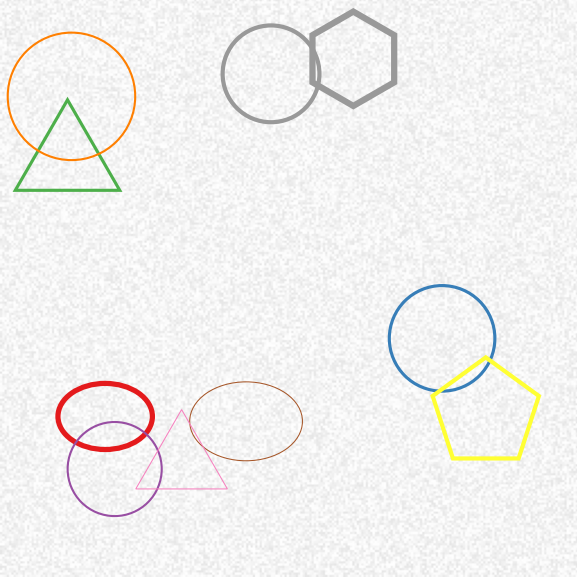[{"shape": "oval", "thickness": 2.5, "radius": 0.41, "center": [0.182, 0.278]}, {"shape": "circle", "thickness": 1.5, "radius": 0.46, "center": [0.766, 0.413]}, {"shape": "triangle", "thickness": 1.5, "radius": 0.52, "center": [0.117, 0.722]}, {"shape": "circle", "thickness": 1, "radius": 0.41, "center": [0.199, 0.187]}, {"shape": "circle", "thickness": 1, "radius": 0.55, "center": [0.124, 0.832]}, {"shape": "pentagon", "thickness": 2, "radius": 0.48, "center": [0.841, 0.284]}, {"shape": "oval", "thickness": 0.5, "radius": 0.49, "center": [0.426, 0.27]}, {"shape": "triangle", "thickness": 0.5, "radius": 0.46, "center": [0.314, 0.198]}, {"shape": "circle", "thickness": 2, "radius": 0.42, "center": [0.469, 0.871]}, {"shape": "hexagon", "thickness": 3, "radius": 0.41, "center": [0.612, 0.897]}]